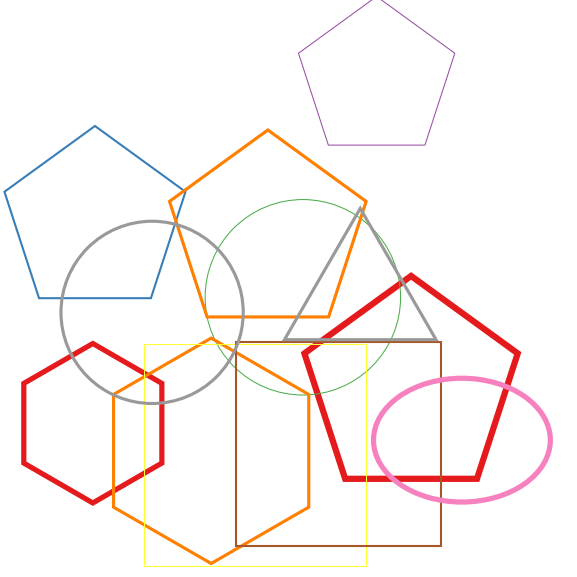[{"shape": "pentagon", "thickness": 3, "radius": 0.97, "center": [0.712, 0.327]}, {"shape": "hexagon", "thickness": 2.5, "radius": 0.69, "center": [0.161, 0.266]}, {"shape": "pentagon", "thickness": 1, "radius": 0.82, "center": [0.164, 0.616]}, {"shape": "circle", "thickness": 0.5, "radius": 0.85, "center": [0.524, 0.484]}, {"shape": "pentagon", "thickness": 0.5, "radius": 0.71, "center": [0.652, 0.863]}, {"shape": "hexagon", "thickness": 1.5, "radius": 0.98, "center": [0.366, 0.219]}, {"shape": "pentagon", "thickness": 1.5, "radius": 0.89, "center": [0.464, 0.595]}, {"shape": "square", "thickness": 0.5, "radius": 0.96, "center": [0.442, 0.21]}, {"shape": "square", "thickness": 1, "radius": 0.89, "center": [0.586, 0.23]}, {"shape": "oval", "thickness": 2.5, "radius": 0.77, "center": [0.8, 0.237]}, {"shape": "triangle", "thickness": 1.5, "radius": 0.76, "center": [0.624, 0.487]}, {"shape": "circle", "thickness": 1.5, "radius": 0.79, "center": [0.263, 0.458]}]